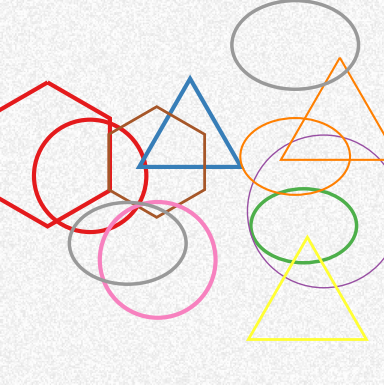[{"shape": "hexagon", "thickness": 3, "radius": 0.93, "center": [0.124, 0.599]}, {"shape": "circle", "thickness": 3, "radius": 0.73, "center": [0.234, 0.543]}, {"shape": "triangle", "thickness": 3, "radius": 0.76, "center": [0.494, 0.643]}, {"shape": "oval", "thickness": 2.5, "radius": 0.69, "center": [0.789, 0.414]}, {"shape": "circle", "thickness": 1, "radius": 0.99, "center": [0.841, 0.451]}, {"shape": "triangle", "thickness": 1.5, "radius": 0.88, "center": [0.883, 0.673]}, {"shape": "oval", "thickness": 1.5, "radius": 0.71, "center": [0.767, 0.594]}, {"shape": "triangle", "thickness": 2, "radius": 0.89, "center": [0.798, 0.207]}, {"shape": "hexagon", "thickness": 2, "radius": 0.72, "center": [0.407, 0.579]}, {"shape": "circle", "thickness": 3, "radius": 0.75, "center": [0.41, 0.325]}, {"shape": "oval", "thickness": 2.5, "radius": 0.76, "center": [0.332, 0.368]}, {"shape": "oval", "thickness": 2.5, "radius": 0.82, "center": [0.767, 0.883]}]